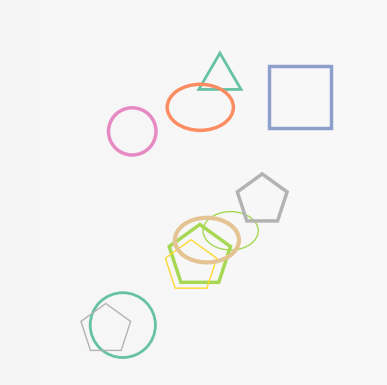[{"shape": "circle", "thickness": 2, "radius": 0.42, "center": [0.317, 0.156]}, {"shape": "triangle", "thickness": 2, "radius": 0.31, "center": [0.568, 0.799]}, {"shape": "oval", "thickness": 2.5, "radius": 0.43, "center": [0.517, 0.721]}, {"shape": "square", "thickness": 2.5, "radius": 0.4, "center": [0.773, 0.747]}, {"shape": "circle", "thickness": 2.5, "radius": 0.31, "center": [0.341, 0.659]}, {"shape": "oval", "thickness": 1, "radius": 0.36, "center": [0.595, 0.4]}, {"shape": "pentagon", "thickness": 2.5, "radius": 0.42, "center": [0.516, 0.334]}, {"shape": "pentagon", "thickness": 1, "radius": 0.35, "center": [0.493, 0.308]}, {"shape": "oval", "thickness": 3, "radius": 0.41, "center": [0.534, 0.376]}, {"shape": "pentagon", "thickness": 2.5, "radius": 0.34, "center": [0.677, 0.481]}, {"shape": "pentagon", "thickness": 1, "radius": 0.34, "center": [0.273, 0.144]}]